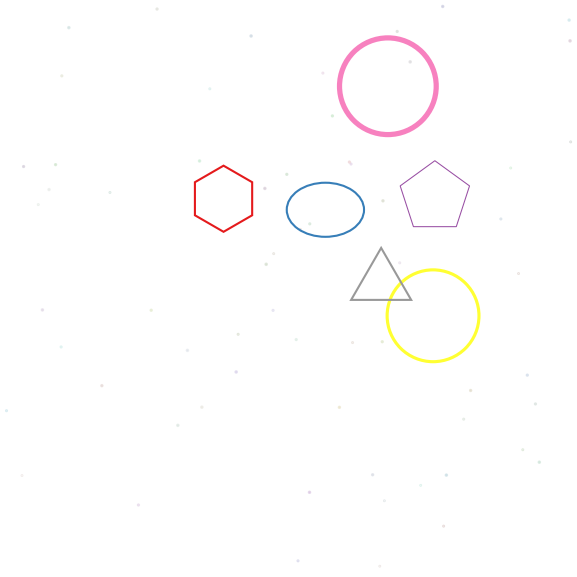[{"shape": "hexagon", "thickness": 1, "radius": 0.29, "center": [0.387, 0.655]}, {"shape": "oval", "thickness": 1, "radius": 0.33, "center": [0.563, 0.636]}, {"shape": "pentagon", "thickness": 0.5, "radius": 0.32, "center": [0.753, 0.658]}, {"shape": "circle", "thickness": 1.5, "radius": 0.4, "center": [0.75, 0.452]}, {"shape": "circle", "thickness": 2.5, "radius": 0.42, "center": [0.672, 0.85]}, {"shape": "triangle", "thickness": 1, "radius": 0.3, "center": [0.66, 0.51]}]